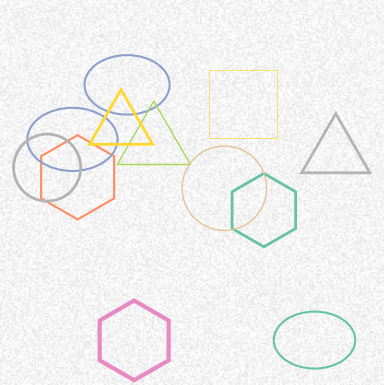[{"shape": "hexagon", "thickness": 2, "radius": 0.48, "center": [0.685, 0.454]}, {"shape": "oval", "thickness": 1.5, "radius": 0.53, "center": [0.817, 0.117]}, {"shape": "hexagon", "thickness": 1.5, "radius": 0.55, "center": [0.202, 0.539]}, {"shape": "oval", "thickness": 1.5, "radius": 0.59, "center": [0.188, 0.638]}, {"shape": "oval", "thickness": 1.5, "radius": 0.55, "center": [0.33, 0.78]}, {"shape": "hexagon", "thickness": 3, "radius": 0.52, "center": [0.348, 0.116]}, {"shape": "triangle", "thickness": 1, "radius": 0.55, "center": [0.399, 0.628]}, {"shape": "square", "thickness": 0.5, "radius": 0.44, "center": [0.631, 0.731]}, {"shape": "triangle", "thickness": 2, "radius": 0.47, "center": [0.314, 0.672]}, {"shape": "circle", "thickness": 1, "radius": 0.55, "center": [0.583, 0.511]}, {"shape": "circle", "thickness": 2, "radius": 0.44, "center": [0.122, 0.565]}, {"shape": "triangle", "thickness": 2, "radius": 0.51, "center": [0.872, 0.602]}]